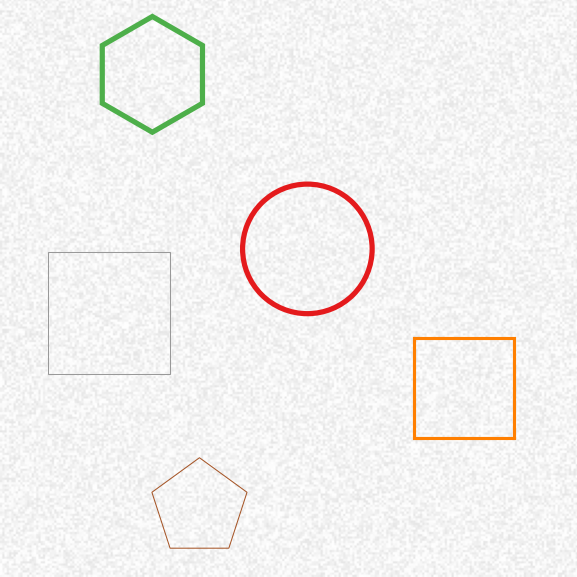[{"shape": "circle", "thickness": 2.5, "radius": 0.56, "center": [0.532, 0.568]}, {"shape": "hexagon", "thickness": 2.5, "radius": 0.5, "center": [0.264, 0.87]}, {"shape": "square", "thickness": 1.5, "radius": 0.43, "center": [0.803, 0.328]}, {"shape": "pentagon", "thickness": 0.5, "radius": 0.43, "center": [0.345, 0.12]}, {"shape": "square", "thickness": 0.5, "radius": 0.53, "center": [0.189, 0.458]}]